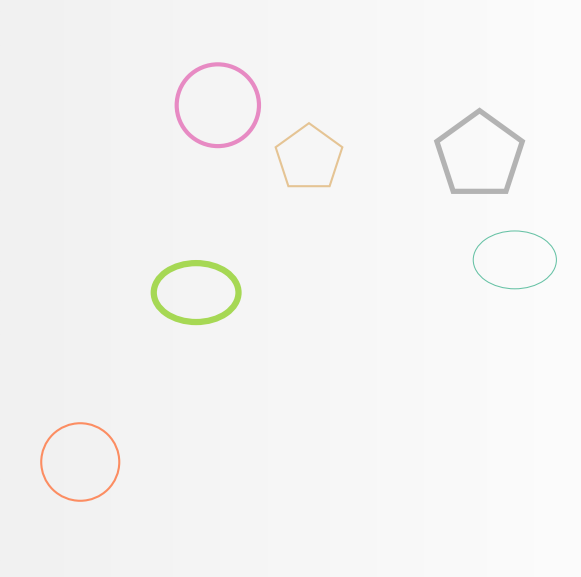[{"shape": "oval", "thickness": 0.5, "radius": 0.36, "center": [0.886, 0.549]}, {"shape": "circle", "thickness": 1, "radius": 0.34, "center": [0.138, 0.199]}, {"shape": "circle", "thickness": 2, "radius": 0.35, "center": [0.375, 0.817]}, {"shape": "oval", "thickness": 3, "radius": 0.36, "center": [0.337, 0.493]}, {"shape": "pentagon", "thickness": 1, "radius": 0.3, "center": [0.532, 0.726]}, {"shape": "pentagon", "thickness": 2.5, "radius": 0.39, "center": [0.825, 0.73]}]